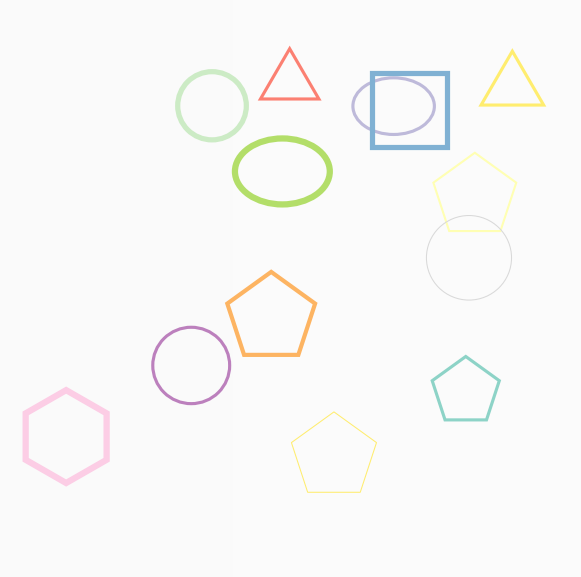[{"shape": "pentagon", "thickness": 1.5, "radius": 0.3, "center": [0.801, 0.321]}, {"shape": "pentagon", "thickness": 1, "radius": 0.37, "center": [0.817, 0.66]}, {"shape": "oval", "thickness": 1.5, "radius": 0.35, "center": [0.677, 0.815]}, {"shape": "triangle", "thickness": 1.5, "radius": 0.29, "center": [0.498, 0.857]}, {"shape": "square", "thickness": 2.5, "radius": 0.32, "center": [0.704, 0.809]}, {"shape": "pentagon", "thickness": 2, "radius": 0.4, "center": [0.467, 0.449]}, {"shape": "oval", "thickness": 3, "radius": 0.41, "center": [0.486, 0.702]}, {"shape": "hexagon", "thickness": 3, "radius": 0.4, "center": [0.114, 0.243]}, {"shape": "circle", "thickness": 0.5, "radius": 0.37, "center": [0.807, 0.553]}, {"shape": "circle", "thickness": 1.5, "radius": 0.33, "center": [0.329, 0.366]}, {"shape": "circle", "thickness": 2.5, "radius": 0.3, "center": [0.365, 0.816]}, {"shape": "pentagon", "thickness": 0.5, "radius": 0.38, "center": [0.575, 0.209]}, {"shape": "triangle", "thickness": 1.5, "radius": 0.31, "center": [0.881, 0.848]}]